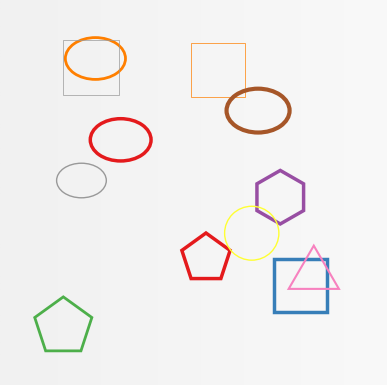[{"shape": "pentagon", "thickness": 2.5, "radius": 0.33, "center": [0.532, 0.329]}, {"shape": "oval", "thickness": 2.5, "radius": 0.39, "center": [0.311, 0.637]}, {"shape": "square", "thickness": 2.5, "radius": 0.34, "center": [0.776, 0.257]}, {"shape": "pentagon", "thickness": 2, "radius": 0.39, "center": [0.163, 0.151]}, {"shape": "hexagon", "thickness": 2.5, "radius": 0.35, "center": [0.723, 0.488]}, {"shape": "square", "thickness": 0.5, "radius": 0.35, "center": [0.563, 0.818]}, {"shape": "oval", "thickness": 2, "radius": 0.39, "center": [0.246, 0.848]}, {"shape": "circle", "thickness": 1, "radius": 0.35, "center": [0.65, 0.394]}, {"shape": "oval", "thickness": 3, "radius": 0.41, "center": [0.666, 0.713]}, {"shape": "triangle", "thickness": 1.5, "radius": 0.37, "center": [0.81, 0.287]}, {"shape": "square", "thickness": 0.5, "radius": 0.36, "center": [0.235, 0.825]}, {"shape": "oval", "thickness": 1, "radius": 0.32, "center": [0.21, 0.531]}]